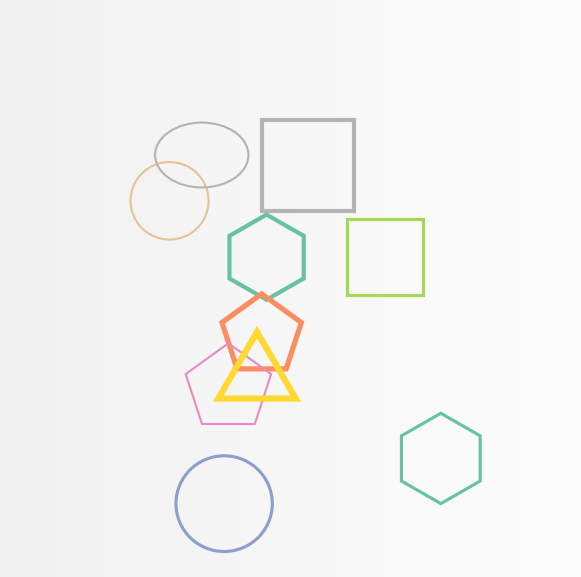[{"shape": "hexagon", "thickness": 2, "radius": 0.37, "center": [0.459, 0.554]}, {"shape": "hexagon", "thickness": 1.5, "radius": 0.39, "center": [0.758, 0.205]}, {"shape": "pentagon", "thickness": 2.5, "radius": 0.36, "center": [0.45, 0.418]}, {"shape": "circle", "thickness": 1.5, "radius": 0.41, "center": [0.386, 0.127]}, {"shape": "pentagon", "thickness": 1, "radius": 0.39, "center": [0.393, 0.327]}, {"shape": "square", "thickness": 1.5, "radius": 0.33, "center": [0.662, 0.554]}, {"shape": "triangle", "thickness": 3, "radius": 0.38, "center": [0.442, 0.347]}, {"shape": "circle", "thickness": 1, "radius": 0.34, "center": [0.292, 0.651]}, {"shape": "oval", "thickness": 1, "radius": 0.4, "center": [0.347, 0.731]}, {"shape": "square", "thickness": 2, "radius": 0.39, "center": [0.53, 0.713]}]